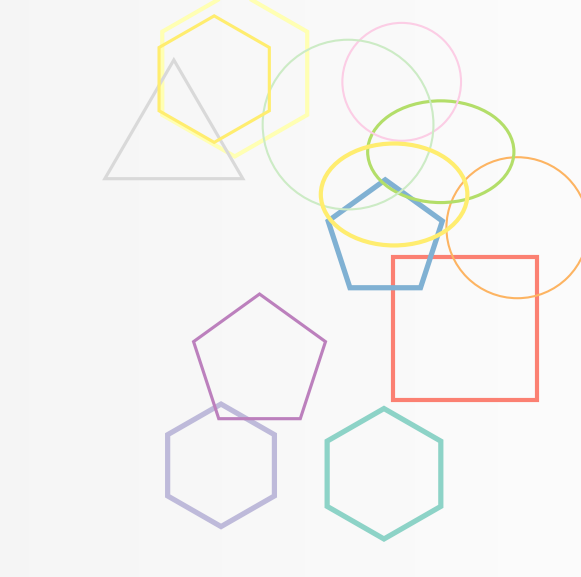[{"shape": "hexagon", "thickness": 2.5, "radius": 0.56, "center": [0.661, 0.179]}, {"shape": "hexagon", "thickness": 2, "radius": 0.72, "center": [0.404, 0.872]}, {"shape": "hexagon", "thickness": 2.5, "radius": 0.53, "center": [0.38, 0.193]}, {"shape": "square", "thickness": 2, "radius": 0.62, "center": [0.8, 0.43]}, {"shape": "pentagon", "thickness": 2.5, "radius": 0.52, "center": [0.663, 0.584]}, {"shape": "circle", "thickness": 1, "radius": 0.61, "center": [0.89, 0.605]}, {"shape": "oval", "thickness": 1.5, "radius": 0.63, "center": [0.758, 0.736]}, {"shape": "circle", "thickness": 1, "radius": 0.51, "center": [0.691, 0.857]}, {"shape": "triangle", "thickness": 1.5, "radius": 0.69, "center": [0.299, 0.758]}, {"shape": "pentagon", "thickness": 1.5, "radius": 0.6, "center": [0.446, 0.371]}, {"shape": "circle", "thickness": 1, "radius": 0.73, "center": [0.599, 0.783]}, {"shape": "oval", "thickness": 2, "radius": 0.63, "center": [0.678, 0.662]}, {"shape": "hexagon", "thickness": 1.5, "radius": 0.55, "center": [0.369, 0.862]}]